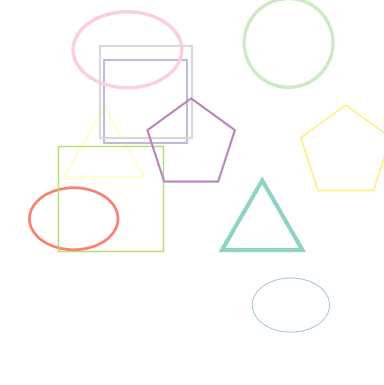[{"shape": "triangle", "thickness": 3, "radius": 0.6, "center": [0.681, 0.411]}, {"shape": "triangle", "thickness": 1, "radius": 0.61, "center": [0.271, 0.6]}, {"shape": "square", "thickness": 1.5, "radius": 0.54, "center": [0.379, 0.736]}, {"shape": "oval", "thickness": 2, "radius": 0.58, "center": [0.191, 0.432]}, {"shape": "oval", "thickness": 0.5, "radius": 0.5, "center": [0.756, 0.208]}, {"shape": "square", "thickness": 1, "radius": 0.68, "center": [0.288, 0.484]}, {"shape": "oval", "thickness": 2.5, "radius": 0.7, "center": [0.331, 0.871]}, {"shape": "square", "thickness": 1.5, "radius": 0.6, "center": [0.38, 0.761]}, {"shape": "pentagon", "thickness": 1.5, "radius": 0.6, "center": [0.497, 0.625]}, {"shape": "circle", "thickness": 2.5, "radius": 0.58, "center": [0.75, 0.889]}, {"shape": "pentagon", "thickness": 1, "radius": 0.61, "center": [0.898, 0.604]}]